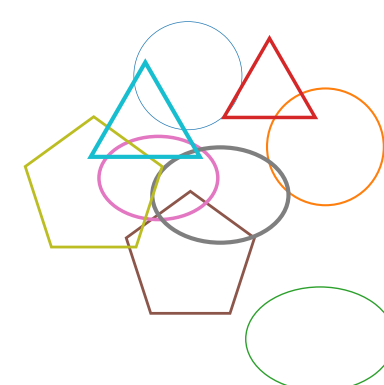[{"shape": "circle", "thickness": 0.5, "radius": 0.7, "center": [0.488, 0.803]}, {"shape": "circle", "thickness": 1.5, "radius": 0.76, "center": [0.845, 0.619]}, {"shape": "oval", "thickness": 1, "radius": 0.97, "center": [0.831, 0.12]}, {"shape": "triangle", "thickness": 2.5, "radius": 0.69, "center": [0.7, 0.763]}, {"shape": "pentagon", "thickness": 2, "radius": 0.88, "center": [0.494, 0.328]}, {"shape": "oval", "thickness": 2.5, "radius": 0.77, "center": [0.411, 0.538]}, {"shape": "oval", "thickness": 3, "radius": 0.88, "center": [0.572, 0.493]}, {"shape": "pentagon", "thickness": 2, "radius": 0.94, "center": [0.243, 0.51]}, {"shape": "triangle", "thickness": 3, "radius": 0.82, "center": [0.377, 0.674]}]